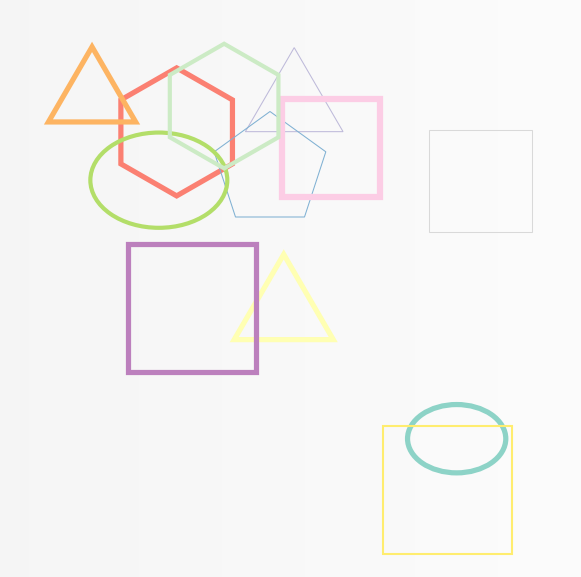[{"shape": "oval", "thickness": 2.5, "radius": 0.42, "center": [0.786, 0.239]}, {"shape": "triangle", "thickness": 2.5, "radius": 0.49, "center": [0.488, 0.46]}, {"shape": "triangle", "thickness": 0.5, "radius": 0.49, "center": [0.506, 0.82]}, {"shape": "hexagon", "thickness": 2.5, "radius": 0.55, "center": [0.304, 0.771]}, {"shape": "pentagon", "thickness": 0.5, "radius": 0.5, "center": [0.465, 0.705]}, {"shape": "triangle", "thickness": 2.5, "radius": 0.43, "center": [0.158, 0.831]}, {"shape": "oval", "thickness": 2, "radius": 0.59, "center": [0.273, 0.687]}, {"shape": "square", "thickness": 3, "radius": 0.42, "center": [0.57, 0.743]}, {"shape": "square", "thickness": 0.5, "radius": 0.44, "center": [0.827, 0.685]}, {"shape": "square", "thickness": 2.5, "radius": 0.55, "center": [0.33, 0.466]}, {"shape": "hexagon", "thickness": 2, "radius": 0.54, "center": [0.386, 0.815]}, {"shape": "square", "thickness": 1, "radius": 0.55, "center": [0.77, 0.151]}]